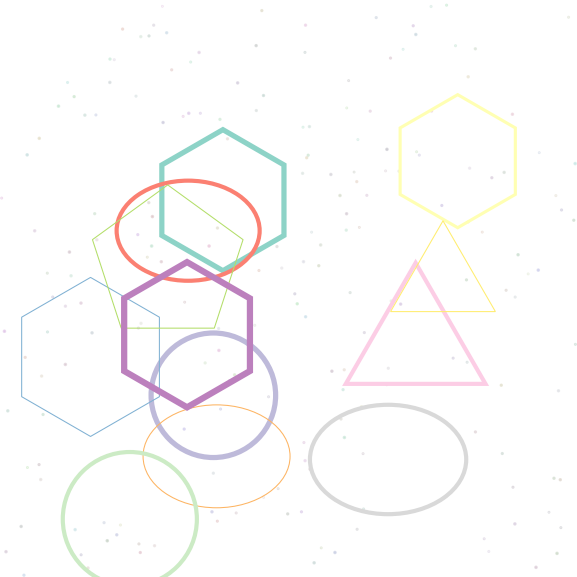[{"shape": "hexagon", "thickness": 2.5, "radius": 0.61, "center": [0.386, 0.652]}, {"shape": "hexagon", "thickness": 1.5, "radius": 0.58, "center": [0.793, 0.72]}, {"shape": "circle", "thickness": 2.5, "radius": 0.54, "center": [0.369, 0.315]}, {"shape": "oval", "thickness": 2, "radius": 0.62, "center": [0.326, 0.6]}, {"shape": "hexagon", "thickness": 0.5, "radius": 0.69, "center": [0.157, 0.381]}, {"shape": "oval", "thickness": 0.5, "radius": 0.64, "center": [0.375, 0.209]}, {"shape": "pentagon", "thickness": 0.5, "radius": 0.69, "center": [0.29, 0.542]}, {"shape": "triangle", "thickness": 2, "radius": 0.7, "center": [0.72, 0.404]}, {"shape": "oval", "thickness": 2, "radius": 0.68, "center": [0.672, 0.203]}, {"shape": "hexagon", "thickness": 3, "radius": 0.63, "center": [0.324, 0.42]}, {"shape": "circle", "thickness": 2, "radius": 0.58, "center": [0.225, 0.1]}, {"shape": "triangle", "thickness": 0.5, "radius": 0.52, "center": [0.767, 0.512]}]